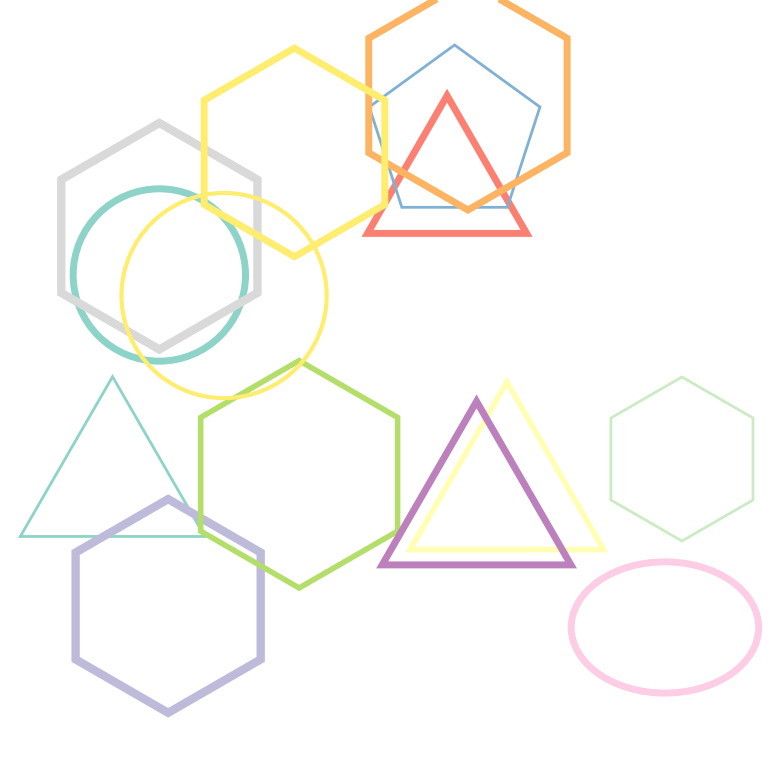[{"shape": "triangle", "thickness": 1, "radius": 0.69, "center": [0.146, 0.372]}, {"shape": "circle", "thickness": 2.5, "radius": 0.56, "center": [0.207, 0.643]}, {"shape": "triangle", "thickness": 2, "radius": 0.73, "center": [0.658, 0.359]}, {"shape": "hexagon", "thickness": 3, "radius": 0.69, "center": [0.218, 0.213]}, {"shape": "triangle", "thickness": 2.5, "radius": 0.6, "center": [0.581, 0.757]}, {"shape": "pentagon", "thickness": 1, "radius": 0.58, "center": [0.59, 0.825]}, {"shape": "hexagon", "thickness": 2.5, "radius": 0.74, "center": [0.608, 0.876]}, {"shape": "hexagon", "thickness": 2, "radius": 0.74, "center": [0.389, 0.384]}, {"shape": "oval", "thickness": 2.5, "radius": 0.61, "center": [0.864, 0.185]}, {"shape": "hexagon", "thickness": 3, "radius": 0.74, "center": [0.207, 0.693]}, {"shape": "triangle", "thickness": 2.5, "radius": 0.71, "center": [0.619, 0.337]}, {"shape": "hexagon", "thickness": 1, "radius": 0.53, "center": [0.886, 0.404]}, {"shape": "hexagon", "thickness": 2.5, "radius": 0.68, "center": [0.382, 0.802]}, {"shape": "circle", "thickness": 1.5, "radius": 0.67, "center": [0.291, 0.616]}]